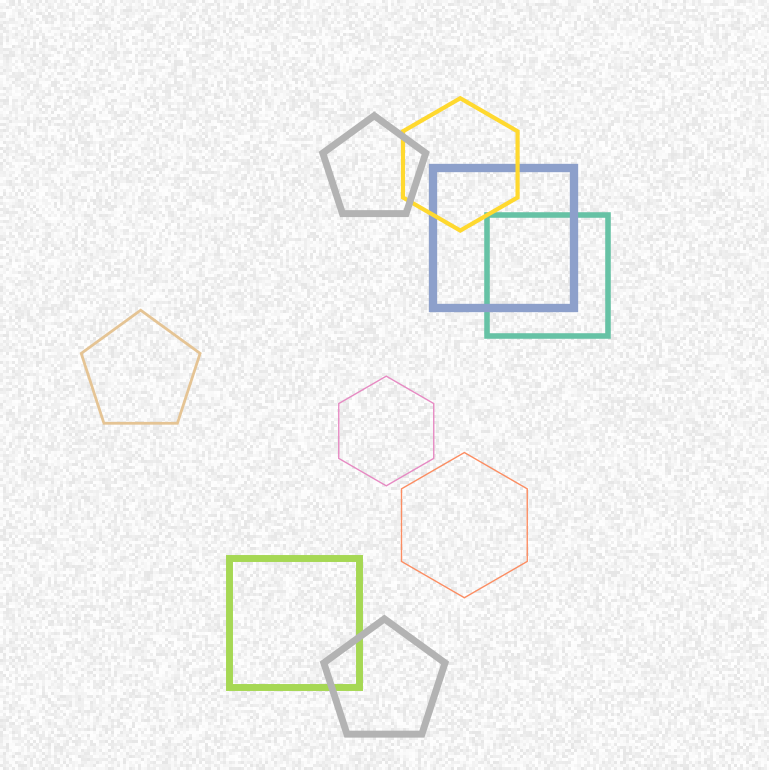[{"shape": "square", "thickness": 2, "radius": 0.4, "center": [0.711, 0.642]}, {"shape": "hexagon", "thickness": 0.5, "radius": 0.47, "center": [0.603, 0.318]}, {"shape": "square", "thickness": 3, "radius": 0.45, "center": [0.654, 0.69]}, {"shape": "hexagon", "thickness": 0.5, "radius": 0.36, "center": [0.502, 0.44]}, {"shape": "square", "thickness": 2.5, "radius": 0.42, "center": [0.382, 0.192]}, {"shape": "hexagon", "thickness": 1.5, "radius": 0.43, "center": [0.598, 0.786]}, {"shape": "pentagon", "thickness": 1, "radius": 0.41, "center": [0.183, 0.516]}, {"shape": "pentagon", "thickness": 2.5, "radius": 0.35, "center": [0.486, 0.779]}, {"shape": "pentagon", "thickness": 2.5, "radius": 0.41, "center": [0.499, 0.114]}]